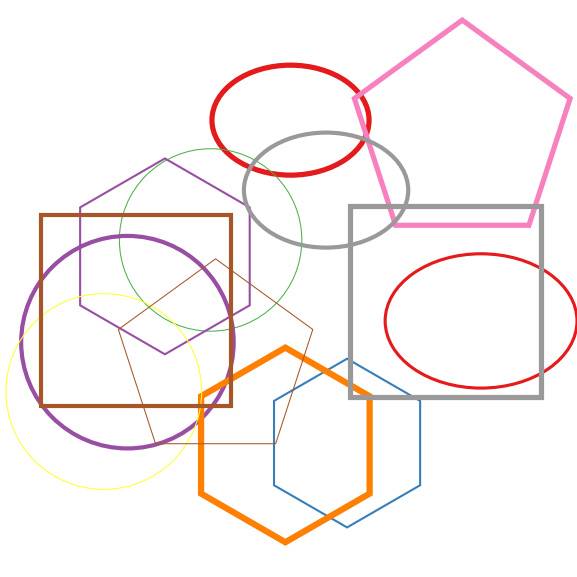[{"shape": "oval", "thickness": 2.5, "radius": 0.68, "center": [0.503, 0.791]}, {"shape": "oval", "thickness": 1.5, "radius": 0.83, "center": [0.833, 0.443]}, {"shape": "hexagon", "thickness": 1, "radius": 0.73, "center": [0.601, 0.232]}, {"shape": "circle", "thickness": 0.5, "radius": 0.79, "center": [0.365, 0.584]}, {"shape": "circle", "thickness": 2, "radius": 0.92, "center": [0.221, 0.407]}, {"shape": "hexagon", "thickness": 1, "radius": 0.85, "center": [0.286, 0.555]}, {"shape": "hexagon", "thickness": 3, "radius": 0.84, "center": [0.494, 0.229]}, {"shape": "circle", "thickness": 0.5, "radius": 0.85, "center": [0.18, 0.321]}, {"shape": "square", "thickness": 2, "radius": 0.82, "center": [0.235, 0.462]}, {"shape": "pentagon", "thickness": 0.5, "radius": 0.88, "center": [0.373, 0.374]}, {"shape": "pentagon", "thickness": 2.5, "radius": 0.98, "center": [0.8, 0.768]}, {"shape": "oval", "thickness": 2, "radius": 0.71, "center": [0.565, 0.67]}, {"shape": "square", "thickness": 2.5, "radius": 0.83, "center": [0.772, 0.477]}]